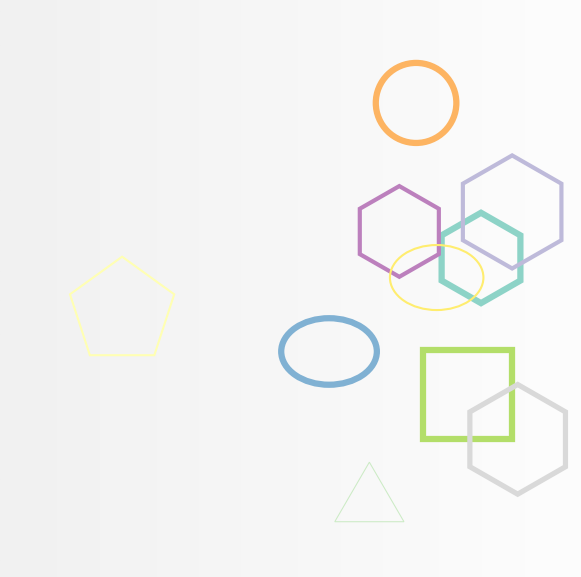[{"shape": "hexagon", "thickness": 3, "radius": 0.39, "center": [0.828, 0.552]}, {"shape": "pentagon", "thickness": 1, "radius": 0.47, "center": [0.21, 0.46]}, {"shape": "hexagon", "thickness": 2, "radius": 0.49, "center": [0.881, 0.632]}, {"shape": "oval", "thickness": 3, "radius": 0.41, "center": [0.566, 0.391]}, {"shape": "circle", "thickness": 3, "radius": 0.35, "center": [0.716, 0.821]}, {"shape": "square", "thickness": 3, "radius": 0.38, "center": [0.804, 0.316]}, {"shape": "hexagon", "thickness": 2.5, "radius": 0.47, "center": [0.891, 0.238]}, {"shape": "hexagon", "thickness": 2, "radius": 0.39, "center": [0.687, 0.598]}, {"shape": "triangle", "thickness": 0.5, "radius": 0.34, "center": [0.635, 0.13]}, {"shape": "oval", "thickness": 1, "radius": 0.4, "center": [0.751, 0.519]}]